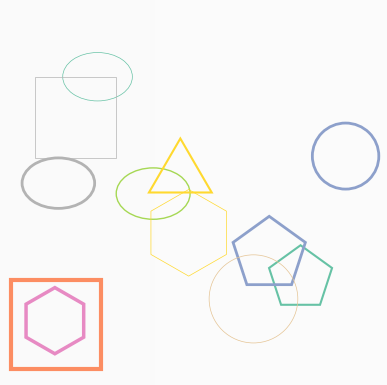[{"shape": "oval", "thickness": 0.5, "radius": 0.45, "center": [0.252, 0.801]}, {"shape": "pentagon", "thickness": 1.5, "radius": 0.43, "center": [0.776, 0.277]}, {"shape": "square", "thickness": 3, "radius": 0.58, "center": [0.144, 0.157]}, {"shape": "pentagon", "thickness": 2, "radius": 0.49, "center": [0.695, 0.34]}, {"shape": "circle", "thickness": 2, "radius": 0.43, "center": [0.892, 0.595]}, {"shape": "hexagon", "thickness": 2.5, "radius": 0.43, "center": [0.142, 0.167]}, {"shape": "oval", "thickness": 1, "radius": 0.48, "center": [0.395, 0.497]}, {"shape": "triangle", "thickness": 1.5, "radius": 0.47, "center": [0.465, 0.547]}, {"shape": "hexagon", "thickness": 0.5, "radius": 0.56, "center": [0.487, 0.395]}, {"shape": "circle", "thickness": 0.5, "radius": 0.57, "center": [0.654, 0.224]}, {"shape": "square", "thickness": 0.5, "radius": 0.52, "center": [0.195, 0.695]}, {"shape": "oval", "thickness": 2, "radius": 0.47, "center": [0.151, 0.524]}]